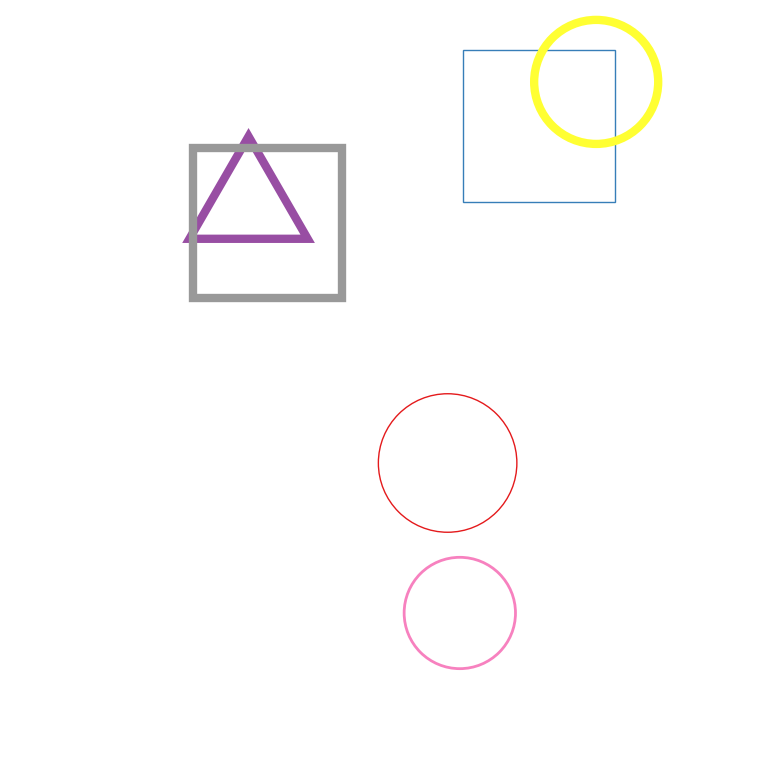[{"shape": "circle", "thickness": 0.5, "radius": 0.45, "center": [0.581, 0.399]}, {"shape": "square", "thickness": 0.5, "radius": 0.49, "center": [0.7, 0.836]}, {"shape": "triangle", "thickness": 3, "radius": 0.44, "center": [0.323, 0.734]}, {"shape": "circle", "thickness": 3, "radius": 0.4, "center": [0.774, 0.894]}, {"shape": "circle", "thickness": 1, "radius": 0.36, "center": [0.597, 0.204]}, {"shape": "square", "thickness": 3, "radius": 0.48, "center": [0.348, 0.71]}]